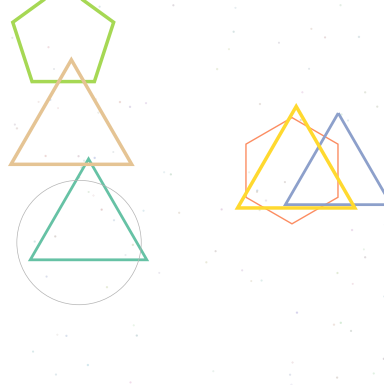[{"shape": "triangle", "thickness": 2, "radius": 0.87, "center": [0.23, 0.413]}, {"shape": "hexagon", "thickness": 1, "radius": 0.69, "center": [0.758, 0.557]}, {"shape": "triangle", "thickness": 2, "radius": 0.79, "center": [0.879, 0.548]}, {"shape": "pentagon", "thickness": 2.5, "radius": 0.69, "center": [0.164, 0.9]}, {"shape": "triangle", "thickness": 2.5, "radius": 0.88, "center": [0.769, 0.548]}, {"shape": "triangle", "thickness": 2.5, "radius": 0.91, "center": [0.185, 0.664]}, {"shape": "circle", "thickness": 0.5, "radius": 0.81, "center": [0.205, 0.37]}]